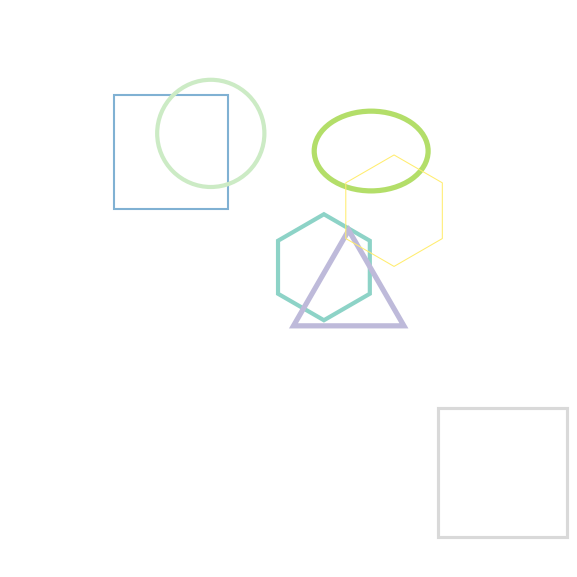[{"shape": "hexagon", "thickness": 2, "radius": 0.46, "center": [0.561, 0.536]}, {"shape": "triangle", "thickness": 2.5, "radius": 0.55, "center": [0.604, 0.49]}, {"shape": "square", "thickness": 1, "radius": 0.5, "center": [0.296, 0.736]}, {"shape": "oval", "thickness": 2.5, "radius": 0.49, "center": [0.643, 0.738]}, {"shape": "square", "thickness": 1.5, "radius": 0.56, "center": [0.871, 0.181]}, {"shape": "circle", "thickness": 2, "radius": 0.46, "center": [0.365, 0.768]}, {"shape": "hexagon", "thickness": 0.5, "radius": 0.48, "center": [0.682, 0.634]}]